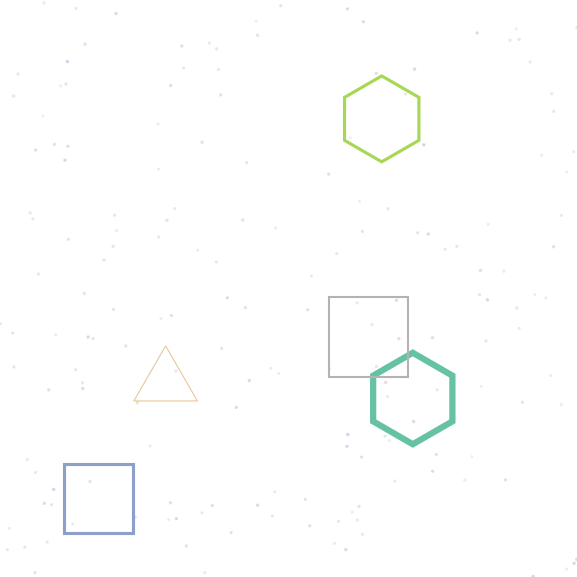[{"shape": "hexagon", "thickness": 3, "radius": 0.4, "center": [0.715, 0.309]}, {"shape": "square", "thickness": 1.5, "radius": 0.3, "center": [0.171, 0.135]}, {"shape": "hexagon", "thickness": 1.5, "radius": 0.37, "center": [0.661, 0.793]}, {"shape": "triangle", "thickness": 0.5, "radius": 0.32, "center": [0.287, 0.337]}, {"shape": "square", "thickness": 1, "radius": 0.34, "center": [0.638, 0.415]}]